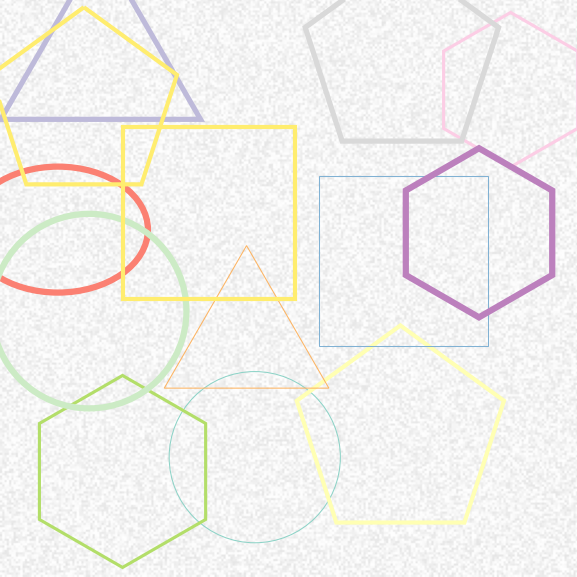[{"shape": "circle", "thickness": 0.5, "radius": 0.74, "center": [0.441, 0.207]}, {"shape": "pentagon", "thickness": 2, "radius": 0.94, "center": [0.693, 0.247]}, {"shape": "triangle", "thickness": 2.5, "radius": 1.0, "center": [0.174, 0.892]}, {"shape": "oval", "thickness": 3, "radius": 0.78, "center": [0.1, 0.602]}, {"shape": "square", "thickness": 0.5, "radius": 0.73, "center": [0.699, 0.547]}, {"shape": "triangle", "thickness": 0.5, "radius": 0.82, "center": [0.427, 0.409]}, {"shape": "hexagon", "thickness": 1.5, "radius": 0.83, "center": [0.212, 0.183]}, {"shape": "hexagon", "thickness": 1.5, "radius": 0.67, "center": [0.884, 0.844]}, {"shape": "pentagon", "thickness": 2.5, "radius": 0.88, "center": [0.696, 0.897]}, {"shape": "hexagon", "thickness": 3, "radius": 0.73, "center": [0.829, 0.596]}, {"shape": "circle", "thickness": 3, "radius": 0.84, "center": [0.154, 0.46]}, {"shape": "pentagon", "thickness": 2, "radius": 0.85, "center": [0.145, 0.817]}, {"shape": "square", "thickness": 2, "radius": 0.75, "center": [0.362, 0.631]}]